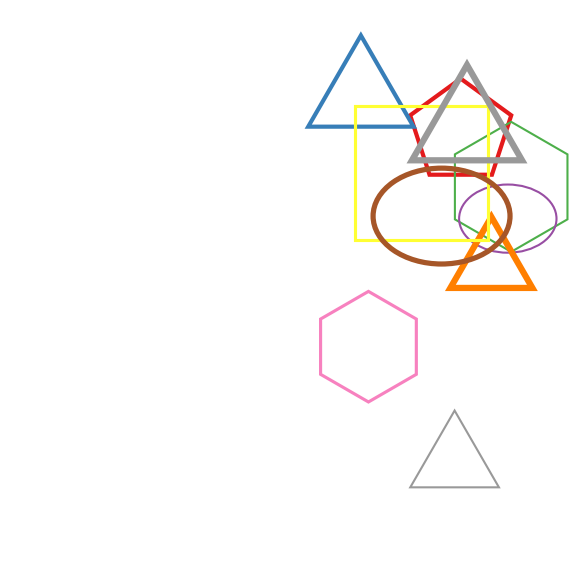[{"shape": "pentagon", "thickness": 2, "radius": 0.46, "center": [0.798, 0.771]}, {"shape": "triangle", "thickness": 2, "radius": 0.53, "center": [0.625, 0.832]}, {"shape": "hexagon", "thickness": 1, "radius": 0.56, "center": [0.885, 0.676]}, {"shape": "oval", "thickness": 1, "radius": 0.42, "center": [0.879, 0.621]}, {"shape": "triangle", "thickness": 3, "radius": 0.41, "center": [0.851, 0.542]}, {"shape": "square", "thickness": 1.5, "radius": 0.58, "center": [0.73, 0.699]}, {"shape": "oval", "thickness": 2.5, "radius": 0.59, "center": [0.765, 0.625]}, {"shape": "hexagon", "thickness": 1.5, "radius": 0.48, "center": [0.638, 0.399]}, {"shape": "triangle", "thickness": 1, "radius": 0.44, "center": [0.787, 0.2]}, {"shape": "triangle", "thickness": 3, "radius": 0.55, "center": [0.809, 0.777]}]